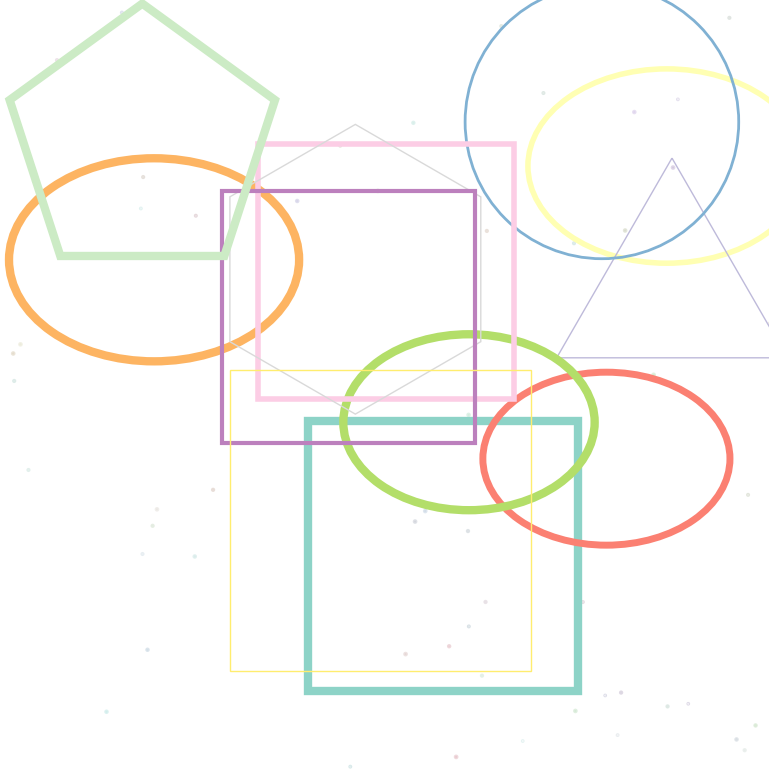[{"shape": "square", "thickness": 3, "radius": 0.87, "center": [0.575, 0.278]}, {"shape": "oval", "thickness": 2, "radius": 0.9, "center": [0.866, 0.784]}, {"shape": "triangle", "thickness": 0.5, "radius": 0.86, "center": [0.873, 0.622]}, {"shape": "oval", "thickness": 2.5, "radius": 0.8, "center": [0.788, 0.404]}, {"shape": "circle", "thickness": 1, "radius": 0.89, "center": [0.782, 0.842]}, {"shape": "oval", "thickness": 3, "radius": 0.94, "center": [0.2, 0.663]}, {"shape": "oval", "thickness": 3, "radius": 0.82, "center": [0.609, 0.452]}, {"shape": "square", "thickness": 2, "radius": 0.83, "center": [0.501, 0.648]}, {"shape": "hexagon", "thickness": 0.5, "radius": 0.94, "center": [0.461, 0.65]}, {"shape": "square", "thickness": 1.5, "radius": 0.82, "center": [0.453, 0.588]}, {"shape": "pentagon", "thickness": 3, "radius": 0.91, "center": [0.185, 0.814]}, {"shape": "square", "thickness": 0.5, "radius": 0.98, "center": [0.494, 0.324]}]